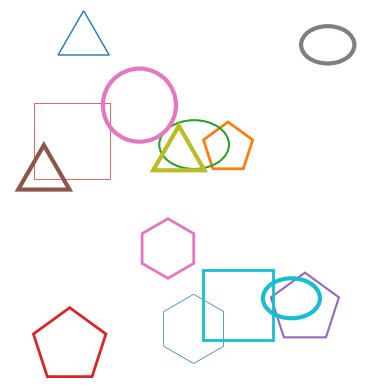[{"shape": "triangle", "thickness": 1, "radius": 0.38, "center": [0.217, 0.896]}, {"shape": "hexagon", "thickness": 0.5, "radius": 0.45, "center": [0.503, 0.146]}, {"shape": "pentagon", "thickness": 2, "radius": 0.34, "center": [0.592, 0.616]}, {"shape": "oval", "thickness": 1.5, "radius": 0.45, "center": [0.504, 0.624]}, {"shape": "square", "thickness": 0.5, "radius": 0.5, "center": [0.187, 0.633]}, {"shape": "pentagon", "thickness": 2, "radius": 0.49, "center": [0.181, 0.102]}, {"shape": "pentagon", "thickness": 1.5, "radius": 0.46, "center": [0.792, 0.199]}, {"shape": "triangle", "thickness": 3, "radius": 0.38, "center": [0.114, 0.546]}, {"shape": "hexagon", "thickness": 2, "radius": 0.39, "center": [0.436, 0.355]}, {"shape": "circle", "thickness": 3, "radius": 0.47, "center": [0.362, 0.727]}, {"shape": "oval", "thickness": 3, "radius": 0.35, "center": [0.851, 0.884]}, {"shape": "triangle", "thickness": 3, "radius": 0.38, "center": [0.464, 0.596]}, {"shape": "oval", "thickness": 3, "radius": 0.37, "center": [0.757, 0.225]}, {"shape": "square", "thickness": 2, "radius": 0.46, "center": [0.619, 0.207]}]